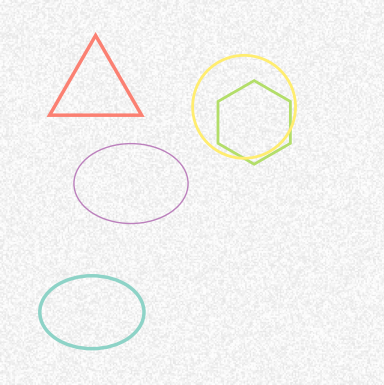[{"shape": "oval", "thickness": 2.5, "radius": 0.68, "center": [0.239, 0.189]}, {"shape": "triangle", "thickness": 2.5, "radius": 0.69, "center": [0.248, 0.77]}, {"shape": "hexagon", "thickness": 2, "radius": 0.54, "center": [0.66, 0.682]}, {"shape": "oval", "thickness": 1, "radius": 0.74, "center": [0.34, 0.523]}, {"shape": "circle", "thickness": 2, "radius": 0.67, "center": [0.634, 0.723]}]